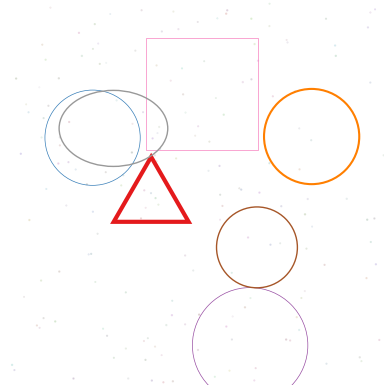[{"shape": "triangle", "thickness": 3, "radius": 0.56, "center": [0.393, 0.48]}, {"shape": "circle", "thickness": 0.5, "radius": 0.62, "center": [0.24, 0.642]}, {"shape": "circle", "thickness": 0.5, "radius": 0.75, "center": [0.65, 0.103]}, {"shape": "circle", "thickness": 1.5, "radius": 0.62, "center": [0.809, 0.645]}, {"shape": "circle", "thickness": 1, "radius": 0.53, "center": [0.667, 0.357]}, {"shape": "square", "thickness": 0.5, "radius": 0.72, "center": [0.524, 0.756]}, {"shape": "oval", "thickness": 1, "radius": 0.71, "center": [0.295, 0.667]}]